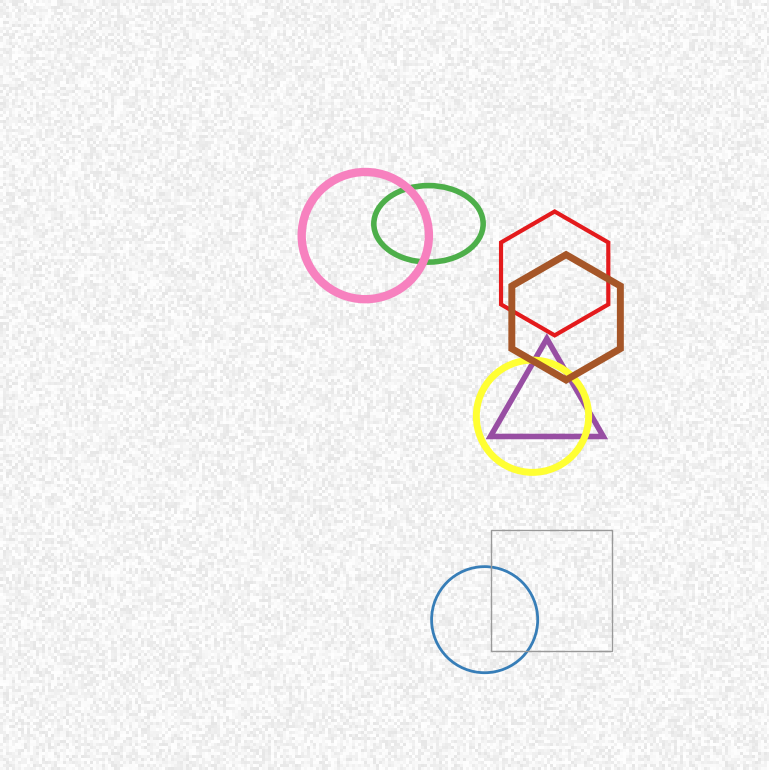[{"shape": "hexagon", "thickness": 1.5, "radius": 0.4, "center": [0.72, 0.645]}, {"shape": "circle", "thickness": 1, "radius": 0.34, "center": [0.629, 0.195]}, {"shape": "oval", "thickness": 2, "radius": 0.36, "center": [0.556, 0.709]}, {"shape": "triangle", "thickness": 2, "radius": 0.42, "center": [0.71, 0.475]}, {"shape": "circle", "thickness": 2.5, "radius": 0.36, "center": [0.692, 0.459]}, {"shape": "hexagon", "thickness": 2.5, "radius": 0.41, "center": [0.735, 0.588]}, {"shape": "circle", "thickness": 3, "radius": 0.41, "center": [0.474, 0.694]}, {"shape": "square", "thickness": 0.5, "radius": 0.39, "center": [0.716, 0.233]}]